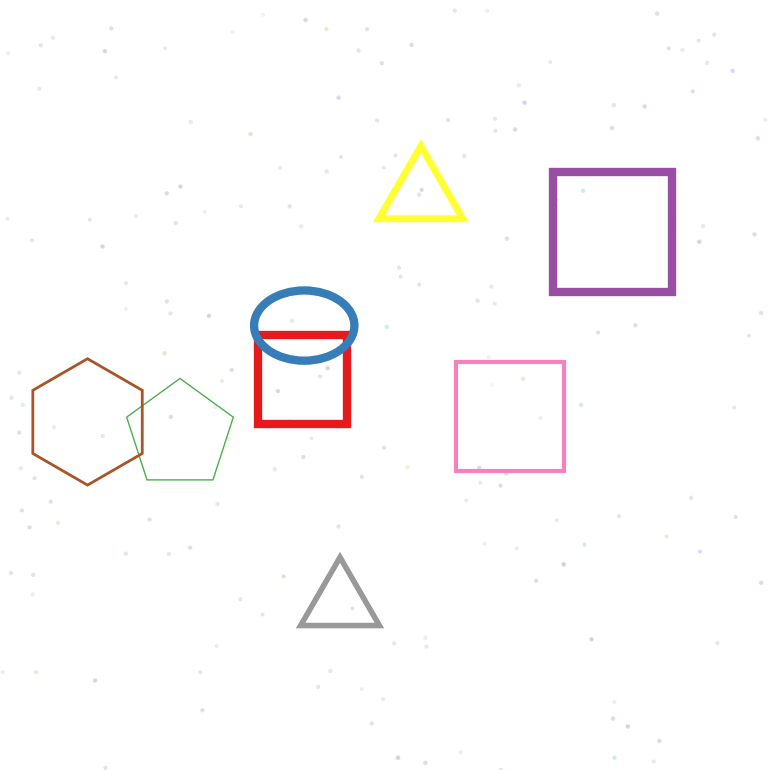[{"shape": "square", "thickness": 3, "radius": 0.29, "center": [0.393, 0.507]}, {"shape": "oval", "thickness": 3, "radius": 0.33, "center": [0.395, 0.577]}, {"shape": "pentagon", "thickness": 0.5, "radius": 0.36, "center": [0.234, 0.436]}, {"shape": "square", "thickness": 3, "radius": 0.39, "center": [0.796, 0.699]}, {"shape": "triangle", "thickness": 2.5, "radius": 0.31, "center": [0.547, 0.747]}, {"shape": "hexagon", "thickness": 1, "radius": 0.41, "center": [0.114, 0.452]}, {"shape": "square", "thickness": 1.5, "radius": 0.35, "center": [0.662, 0.459]}, {"shape": "triangle", "thickness": 2, "radius": 0.3, "center": [0.442, 0.217]}]